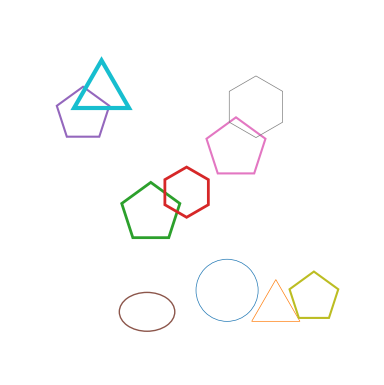[{"shape": "circle", "thickness": 0.5, "radius": 0.4, "center": [0.59, 0.246]}, {"shape": "triangle", "thickness": 0.5, "radius": 0.36, "center": [0.716, 0.202]}, {"shape": "pentagon", "thickness": 2, "radius": 0.4, "center": [0.392, 0.447]}, {"shape": "hexagon", "thickness": 2, "radius": 0.33, "center": [0.485, 0.501]}, {"shape": "pentagon", "thickness": 1.5, "radius": 0.36, "center": [0.216, 0.703]}, {"shape": "oval", "thickness": 1, "radius": 0.36, "center": [0.382, 0.19]}, {"shape": "pentagon", "thickness": 1.5, "radius": 0.4, "center": [0.613, 0.615]}, {"shape": "hexagon", "thickness": 0.5, "radius": 0.4, "center": [0.665, 0.723]}, {"shape": "pentagon", "thickness": 1.5, "radius": 0.33, "center": [0.815, 0.228]}, {"shape": "triangle", "thickness": 3, "radius": 0.41, "center": [0.264, 0.761]}]